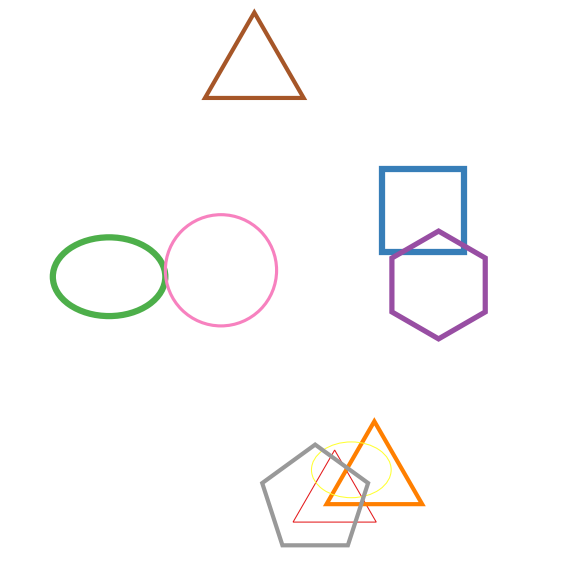[{"shape": "triangle", "thickness": 0.5, "radius": 0.42, "center": [0.579, 0.137]}, {"shape": "square", "thickness": 3, "radius": 0.36, "center": [0.733, 0.635]}, {"shape": "oval", "thickness": 3, "radius": 0.49, "center": [0.189, 0.52]}, {"shape": "hexagon", "thickness": 2.5, "radius": 0.47, "center": [0.759, 0.506]}, {"shape": "triangle", "thickness": 2, "radius": 0.48, "center": [0.648, 0.174]}, {"shape": "oval", "thickness": 0.5, "radius": 0.34, "center": [0.608, 0.186]}, {"shape": "triangle", "thickness": 2, "radius": 0.49, "center": [0.44, 0.879]}, {"shape": "circle", "thickness": 1.5, "radius": 0.48, "center": [0.383, 0.531]}, {"shape": "pentagon", "thickness": 2, "radius": 0.48, "center": [0.546, 0.133]}]